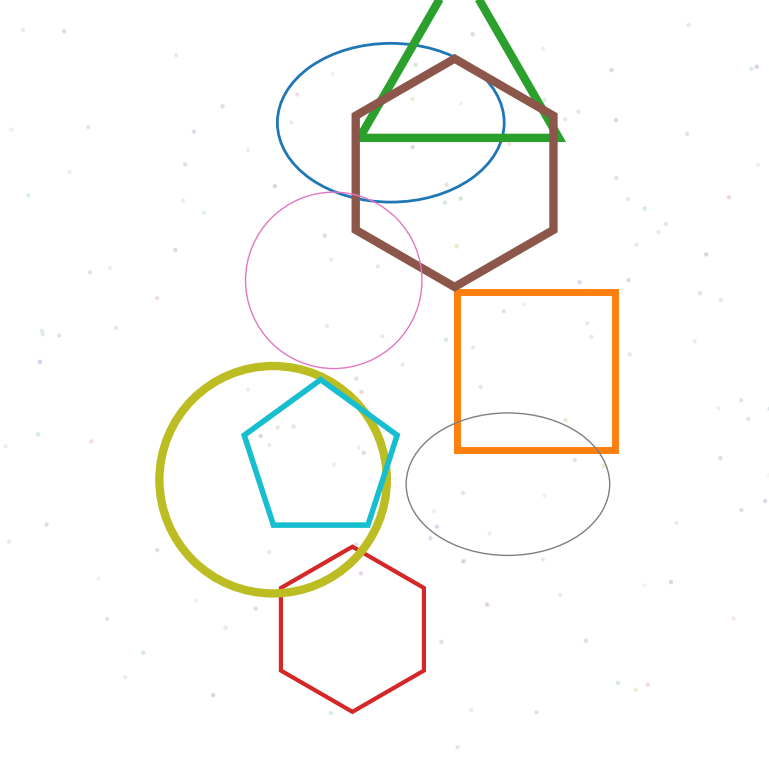[{"shape": "oval", "thickness": 1, "radius": 0.74, "center": [0.507, 0.841]}, {"shape": "square", "thickness": 2.5, "radius": 0.51, "center": [0.696, 0.518]}, {"shape": "triangle", "thickness": 3, "radius": 0.75, "center": [0.596, 0.896]}, {"shape": "hexagon", "thickness": 1.5, "radius": 0.54, "center": [0.458, 0.183]}, {"shape": "hexagon", "thickness": 3, "radius": 0.74, "center": [0.59, 0.776]}, {"shape": "circle", "thickness": 0.5, "radius": 0.57, "center": [0.433, 0.636]}, {"shape": "oval", "thickness": 0.5, "radius": 0.66, "center": [0.66, 0.371]}, {"shape": "circle", "thickness": 3, "radius": 0.74, "center": [0.355, 0.377]}, {"shape": "pentagon", "thickness": 2, "radius": 0.52, "center": [0.416, 0.403]}]